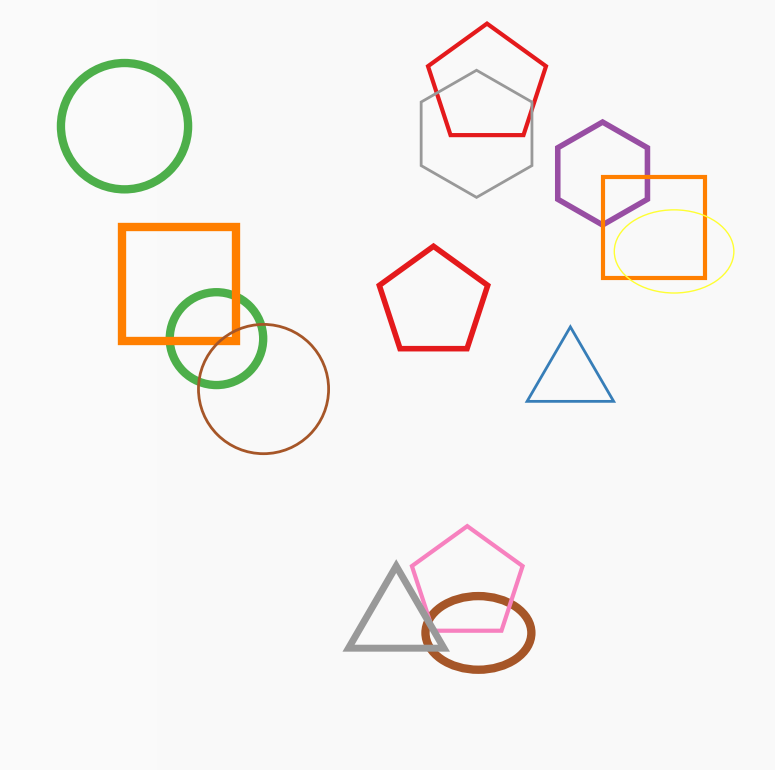[{"shape": "pentagon", "thickness": 2, "radius": 0.37, "center": [0.559, 0.607]}, {"shape": "pentagon", "thickness": 1.5, "radius": 0.4, "center": [0.628, 0.889]}, {"shape": "triangle", "thickness": 1, "radius": 0.32, "center": [0.736, 0.511]}, {"shape": "circle", "thickness": 3, "radius": 0.41, "center": [0.161, 0.836]}, {"shape": "circle", "thickness": 3, "radius": 0.3, "center": [0.279, 0.56]}, {"shape": "hexagon", "thickness": 2, "radius": 0.33, "center": [0.778, 0.775]}, {"shape": "square", "thickness": 3, "radius": 0.37, "center": [0.231, 0.631]}, {"shape": "square", "thickness": 1.5, "radius": 0.33, "center": [0.844, 0.705]}, {"shape": "oval", "thickness": 0.5, "radius": 0.39, "center": [0.87, 0.673]}, {"shape": "circle", "thickness": 1, "radius": 0.42, "center": [0.34, 0.495]}, {"shape": "oval", "thickness": 3, "radius": 0.34, "center": [0.617, 0.178]}, {"shape": "pentagon", "thickness": 1.5, "radius": 0.38, "center": [0.603, 0.242]}, {"shape": "triangle", "thickness": 2.5, "radius": 0.36, "center": [0.511, 0.194]}, {"shape": "hexagon", "thickness": 1, "radius": 0.41, "center": [0.615, 0.826]}]